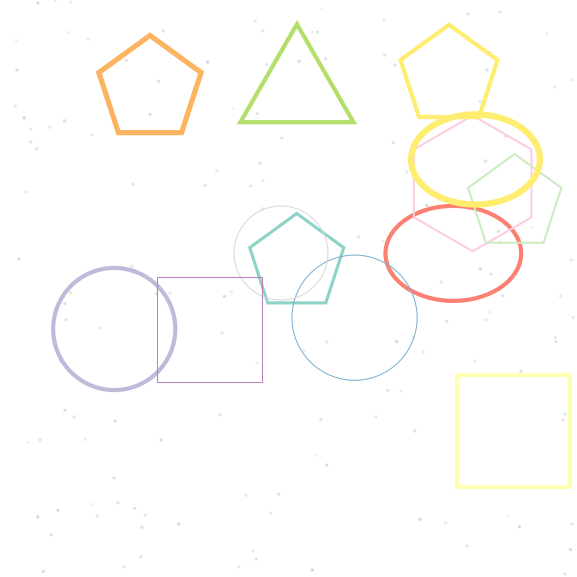[{"shape": "pentagon", "thickness": 1.5, "radius": 0.43, "center": [0.514, 0.544]}, {"shape": "square", "thickness": 2, "radius": 0.49, "center": [0.889, 0.252]}, {"shape": "circle", "thickness": 2, "radius": 0.53, "center": [0.198, 0.429]}, {"shape": "oval", "thickness": 2, "radius": 0.59, "center": [0.785, 0.56]}, {"shape": "circle", "thickness": 0.5, "radius": 0.54, "center": [0.614, 0.449]}, {"shape": "pentagon", "thickness": 2.5, "radius": 0.47, "center": [0.26, 0.845]}, {"shape": "triangle", "thickness": 2, "radius": 0.57, "center": [0.514, 0.844]}, {"shape": "hexagon", "thickness": 1, "radius": 0.59, "center": [0.818, 0.682]}, {"shape": "circle", "thickness": 0.5, "radius": 0.41, "center": [0.487, 0.561]}, {"shape": "square", "thickness": 0.5, "radius": 0.46, "center": [0.363, 0.429]}, {"shape": "pentagon", "thickness": 1, "radius": 0.42, "center": [0.891, 0.648]}, {"shape": "oval", "thickness": 3, "radius": 0.56, "center": [0.823, 0.723]}, {"shape": "pentagon", "thickness": 2, "radius": 0.44, "center": [0.778, 0.868]}]